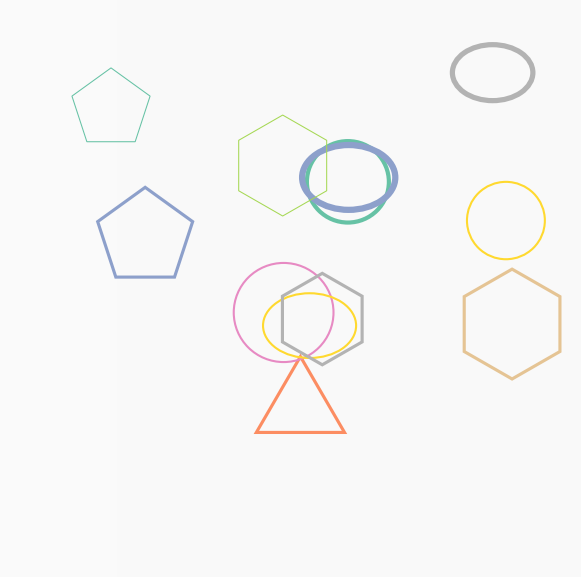[{"shape": "circle", "thickness": 2, "radius": 0.35, "center": [0.599, 0.684]}, {"shape": "pentagon", "thickness": 0.5, "radius": 0.35, "center": [0.191, 0.811]}, {"shape": "triangle", "thickness": 1.5, "radius": 0.44, "center": [0.517, 0.294]}, {"shape": "pentagon", "thickness": 1.5, "radius": 0.43, "center": [0.25, 0.589]}, {"shape": "oval", "thickness": 3, "radius": 0.4, "center": [0.6, 0.692]}, {"shape": "circle", "thickness": 1, "radius": 0.43, "center": [0.488, 0.458]}, {"shape": "hexagon", "thickness": 0.5, "radius": 0.44, "center": [0.486, 0.712]}, {"shape": "oval", "thickness": 1, "radius": 0.4, "center": [0.533, 0.435]}, {"shape": "circle", "thickness": 1, "radius": 0.33, "center": [0.87, 0.617]}, {"shape": "hexagon", "thickness": 1.5, "radius": 0.48, "center": [0.881, 0.438]}, {"shape": "hexagon", "thickness": 1.5, "radius": 0.4, "center": [0.554, 0.447]}, {"shape": "oval", "thickness": 2.5, "radius": 0.35, "center": [0.848, 0.873]}]